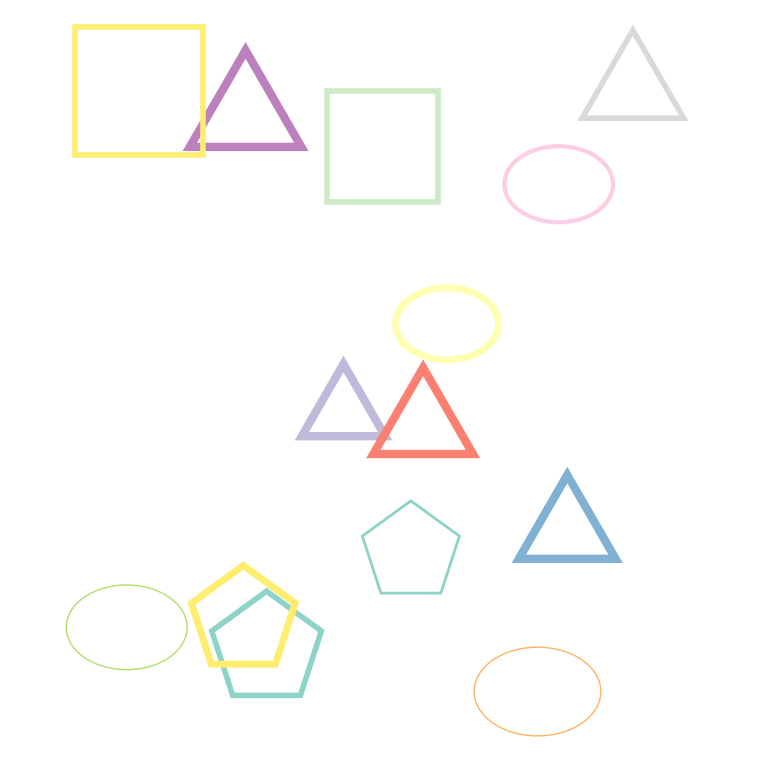[{"shape": "pentagon", "thickness": 1, "radius": 0.33, "center": [0.534, 0.283]}, {"shape": "pentagon", "thickness": 2, "radius": 0.37, "center": [0.346, 0.157]}, {"shape": "oval", "thickness": 2.5, "radius": 0.33, "center": [0.581, 0.579]}, {"shape": "triangle", "thickness": 3, "radius": 0.31, "center": [0.446, 0.465]}, {"shape": "triangle", "thickness": 3, "radius": 0.37, "center": [0.55, 0.448]}, {"shape": "triangle", "thickness": 3, "radius": 0.36, "center": [0.737, 0.311]}, {"shape": "oval", "thickness": 0.5, "radius": 0.41, "center": [0.698, 0.102]}, {"shape": "oval", "thickness": 0.5, "radius": 0.39, "center": [0.165, 0.185]}, {"shape": "oval", "thickness": 1.5, "radius": 0.35, "center": [0.726, 0.761]}, {"shape": "triangle", "thickness": 2, "radius": 0.38, "center": [0.822, 0.885]}, {"shape": "triangle", "thickness": 3, "radius": 0.42, "center": [0.319, 0.851]}, {"shape": "square", "thickness": 2, "radius": 0.36, "center": [0.497, 0.81]}, {"shape": "square", "thickness": 2, "radius": 0.42, "center": [0.18, 0.881]}, {"shape": "pentagon", "thickness": 2.5, "radius": 0.35, "center": [0.316, 0.195]}]